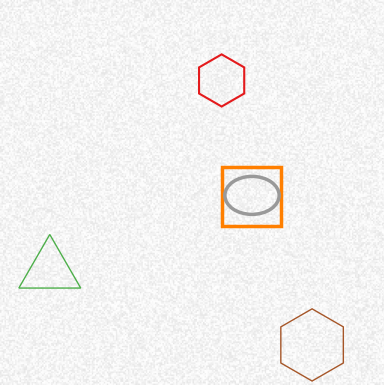[{"shape": "hexagon", "thickness": 1.5, "radius": 0.34, "center": [0.576, 0.791]}, {"shape": "triangle", "thickness": 1, "radius": 0.46, "center": [0.129, 0.298]}, {"shape": "square", "thickness": 2.5, "radius": 0.38, "center": [0.653, 0.489]}, {"shape": "hexagon", "thickness": 1, "radius": 0.47, "center": [0.811, 0.104]}, {"shape": "oval", "thickness": 2.5, "radius": 0.35, "center": [0.655, 0.493]}]